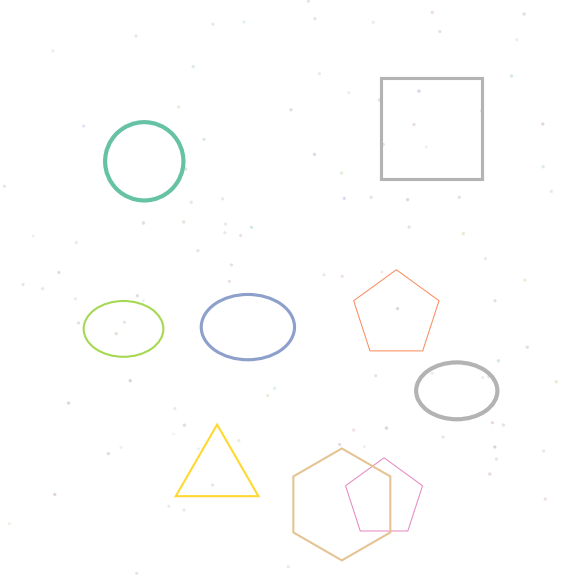[{"shape": "circle", "thickness": 2, "radius": 0.34, "center": [0.25, 0.72]}, {"shape": "pentagon", "thickness": 0.5, "radius": 0.39, "center": [0.686, 0.454]}, {"shape": "oval", "thickness": 1.5, "radius": 0.4, "center": [0.429, 0.433]}, {"shape": "pentagon", "thickness": 0.5, "radius": 0.35, "center": [0.665, 0.136]}, {"shape": "oval", "thickness": 1, "radius": 0.34, "center": [0.214, 0.43]}, {"shape": "triangle", "thickness": 1, "radius": 0.41, "center": [0.376, 0.181]}, {"shape": "hexagon", "thickness": 1, "radius": 0.48, "center": [0.592, 0.126]}, {"shape": "oval", "thickness": 2, "radius": 0.35, "center": [0.791, 0.322]}, {"shape": "square", "thickness": 1.5, "radius": 0.44, "center": [0.747, 0.776]}]